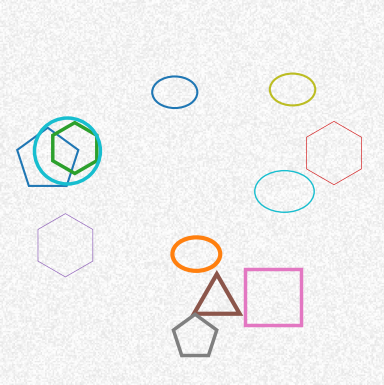[{"shape": "pentagon", "thickness": 1.5, "radius": 0.42, "center": [0.124, 0.585]}, {"shape": "oval", "thickness": 1.5, "radius": 0.29, "center": [0.454, 0.76]}, {"shape": "oval", "thickness": 3, "radius": 0.31, "center": [0.51, 0.34]}, {"shape": "hexagon", "thickness": 2.5, "radius": 0.33, "center": [0.194, 0.615]}, {"shape": "hexagon", "thickness": 0.5, "radius": 0.41, "center": [0.867, 0.602]}, {"shape": "hexagon", "thickness": 0.5, "radius": 0.41, "center": [0.17, 0.363]}, {"shape": "triangle", "thickness": 3, "radius": 0.34, "center": [0.563, 0.219]}, {"shape": "square", "thickness": 2.5, "radius": 0.36, "center": [0.709, 0.228]}, {"shape": "pentagon", "thickness": 2.5, "radius": 0.3, "center": [0.507, 0.124]}, {"shape": "oval", "thickness": 1.5, "radius": 0.3, "center": [0.76, 0.768]}, {"shape": "circle", "thickness": 2.5, "radius": 0.43, "center": [0.175, 0.608]}, {"shape": "oval", "thickness": 1, "radius": 0.39, "center": [0.739, 0.503]}]